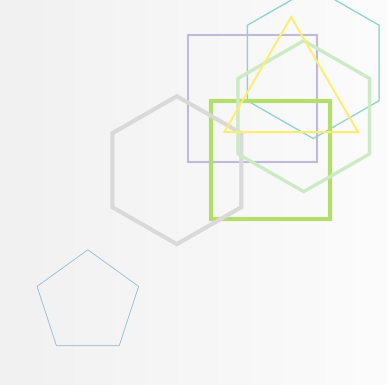[{"shape": "hexagon", "thickness": 1, "radius": 0.98, "center": [0.808, 0.836]}, {"shape": "square", "thickness": 1.5, "radius": 0.83, "center": [0.651, 0.744]}, {"shape": "pentagon", "thickness": 0.5, "radius": 0.69, "center": [0.227, 0.214]}, {"shape": "square", "thickness": 3, "radius": 0.77, "center": [0.699, 0.584]}, {"shape": "hexagon", "thickness": 3, "radius": 0.96, "center": [0.456, 0.558]}, {"shape": "hexagon", "thickness": 2.5, "radius": 0.98, "center": [0.784, 0.698]}, {"shape": "triangle", "thickness": 1.5, "radius": 1.0, "center": [0.751, 0.757]}]